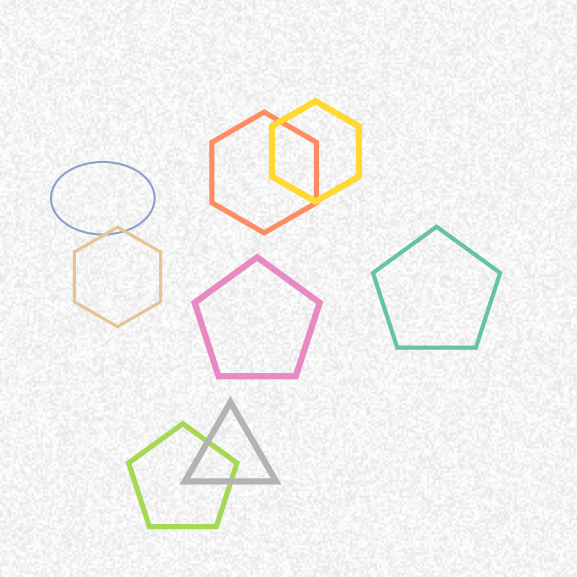[{"shape": "pentagon", "thickness": 2, "radius": 0.58, "center": [0.756, 0.491]}, {"shape": "hexagon", "thickness": 2.5, "radius": 0.52, "center": [0.457, 0.7]}, {"shape": "oval", "thickness": 1, "radius": 0.45, "center": [0.178, 0.656]}, {"shape": "pentagon", "thickness": 3, "radius": 0.57, "center": [0.445, 0.44]}, {"shape": "pentagon", "thickness": 2.5, "radius": 0.49, "center": [0.317, 0.167]}, {"shape": "hexagon", "thickness": 3, "radius": 0.43, "center": [0.546, 0.737]}, {"shape": "hexagon", "thickness": 1.5, "radius": 0.43, "center": [0.204, 0.52]}, {"shape": "triangle", "thickness": 3, "radius": 0.46, "center": [0.399, 0.211]}]